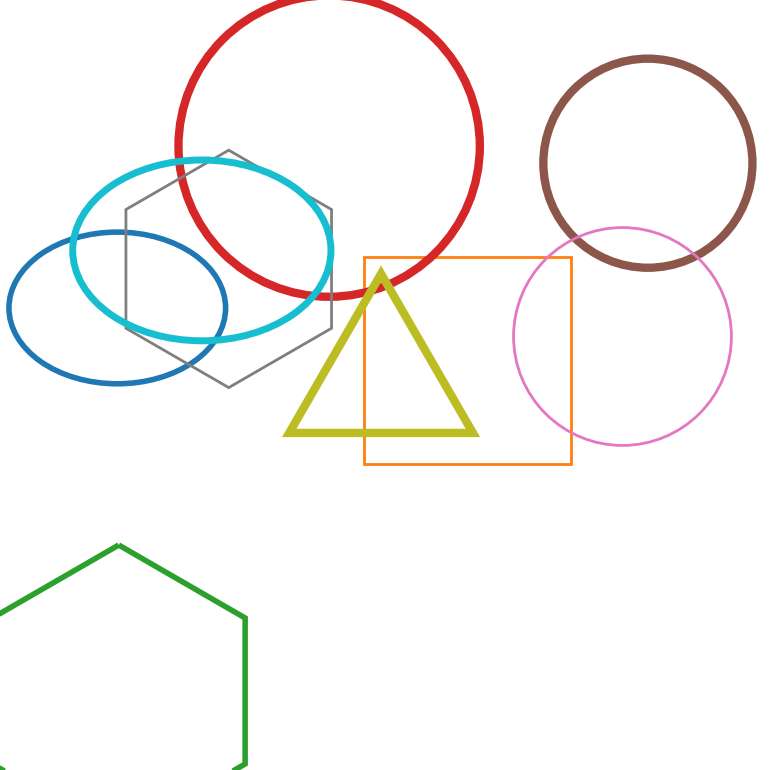[{"shape": "oval", "thickness": 2, "radius": 0.7, "center": [0.152, 0.6]}, {"shape": "square", "thickness": 1, "radius": 0.67, "center": [0.607, 0.532]}, {"shape": "hexagon", "thickness": 2, "radius": 0.95, "center": [0.154, 0.103]}, {"shape": "circle", "thickness": 3, "radius": 0.98, "center": [0.427, 0.81]}, {"shape": "circle", "thickness": 3, "radius": 0.68, "center": [0.841, 0.788]}, {"shape": "circle", "thickness": 1, "radius": 0.71, "center": [0.808, 0.563]}, {"shape": "hexagon", "thickness": 1, "radius": 0.77, "center": [0.297, 0.651]}, {"shape": "triangle", "thickness": 3, "radius": 0.69, "center": [0.495, 0.507]}, {"shape": "oval", "thickness": 2.5, "radius": 0.84, "center": [0.262, 0.675]}]